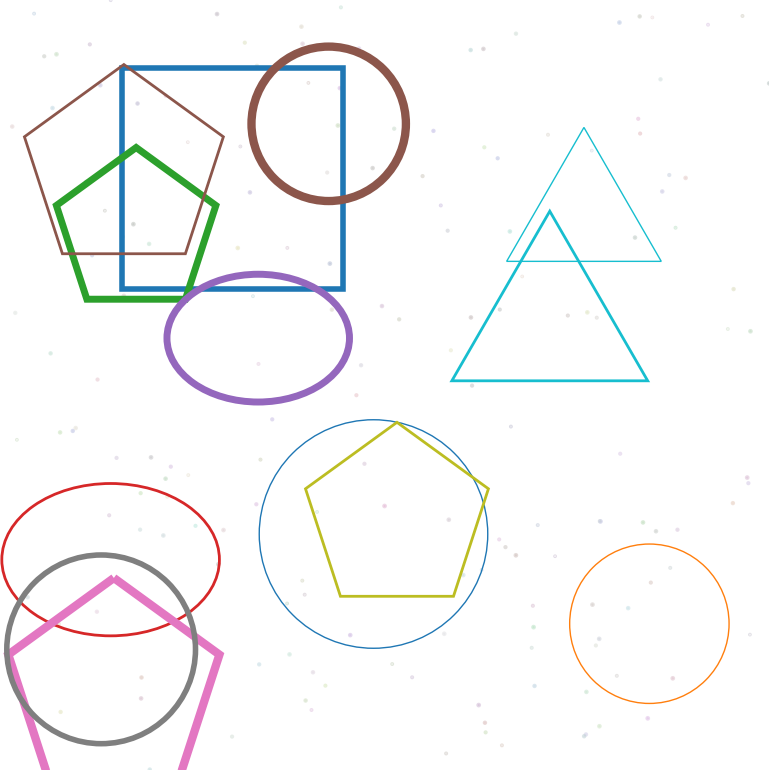[{"shape": "circle", "thickness": 0.5, "radius": 0.74, "center": [0.485, 0.306]}, {"shape": "square", "thickness": 2, "radius": 0.72, "center": [0.302, 0.769]}, {"shape": "circle", "thickness": 0.5, "radius": 0.52, "center": [0.843, 0.19]}, {"shape": "pentagon", "thickness": 2.5, "radius": 0.54, "center": [0.177, 0.699]}, {"shape": "oval", "thickness": 1, "radius": 0.71, "center": [0.144, 0.273]}, {"shape": "oval", "thickness": 2.5, "radius": 0.59, "center": [0.335, 0.561]}, {"shape": "circle", "thickness": 3, "radius": 0.5, "center": [0.427, 0.839]}, {"shape": "pentagon", "thickness": 1, "radius": 0.68, "center": [0.161, 0.78]}, {"shape": "pentagon", "thickness": 3, "radius": 0.72, "center": [0.148, 0.105]}, {"shape": "circle", "thickness": 2, "radius": 0.61, "center": [0.131, 0.157]}, {"shape": "pentagon", "thickness": 1, "radius": 0.62, "center": [0.516, 0.327]}, {"shape": "triangle", "thickness": 1, "radius": 0.73, "center": [0.714, 0.579]}, {"shape": "triangle", "thickness": 0.5, "radius": 0.58, "center": [0.758, 0.719]}]